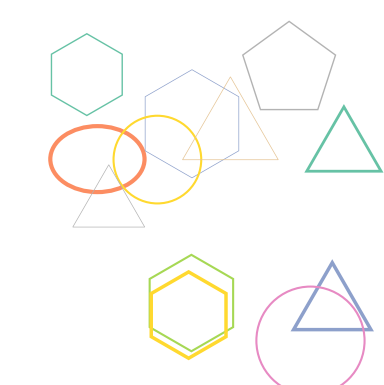[{"shape": "triangle", "thickness": 2, "radius": 0.56, "center": [0.893, 0.611]}, {"shape": "hexagon", "thickness": 1, "radius": 0.53, "center": [0.226, 0.806]}, {"shape": "oval", "thickness": 3, "radius": 0.61, "center": [0.253, 0.587]}, {"shape": "hexagon", "thickness": 0.5, "radius": 0.7, "center": [0.499, 0.679]}, {"shape": "triangle", "thickness": 2.5, "radius": 0.58, "center": [0.863, 0.202]}, {"shape": "circle", "thickness": 1.5, "radius": 0.7, "center": [0.806, 0.115]}, {"shape": "hexagon", "thickness": 1.5, "radius": 0.63, "center": [0.497, 0.213]}, {"shape": "hexagon", "thickness": 2.5, "radius": 0.56, "center": [0.49, 0.182]}, {"shape": "circle", "thickness": 1.5, "radius": 0.57, "center": [0.409, 0.585]}, {"shape": "triangle", "thickness": 0.5, "radius": 0.72, "center": [0.598, 0.657]}, {"shape": "pentagon", "thickness": 1, "radius": 0.63, "center": [0.751, 0.818]}, {"shape": "triangle", "thickness": 0.5, "radius": 0.54, "center": [0.282, 0.464]}]